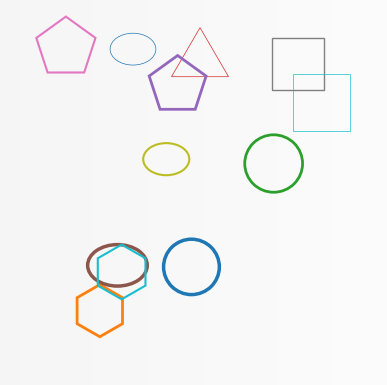[{"shape": "oval", "thickness": 0.5, "radius": 0.3, "center": [0.343, 0.872]}, {"shape": "circle", "thickness": 2.5, "radius": 0.36, "center": [0.494, 0.307]}, {"shape": "hexagon", "thickness": 2, "radius": 0.34, "center": [0.258, 0.193]}, {"shape": "circle", "thickness": 2, "radius": 0.37, "center": [0.706, 0.575]}, {"shape": "triangle", "thickness": 0.5, "radius": 0.43, "center": [0.516, 0.843]}, {"shape": "pentagon", "thickness": 2, "radius": 0.39, "center": [0.458, 0.779]}, {"shape": "oval", "thickness": 2.5, "radius": 0.38, "center": [0.303, 0.311]}, {"shape": "pentagon", "thickness": 1.5, "radius": 0.4, "center": [0.17, 0.877]}, {"shape": "square", "thickness": 1, "radius": 0.34, "center": [0.768, 0.833]}, {"shape": "oval", "thickness": 1.5, "radius": 0.3, "center": [0.429, 0.587]}, {"shape": "hexagon", "thickness": 1.5, "radius": 0.36, "center": [0.314, 0.294]}, {"shape": "square", "thickness": 0.5, "radius": 0.37, "center": [0.83, 0.734]}]